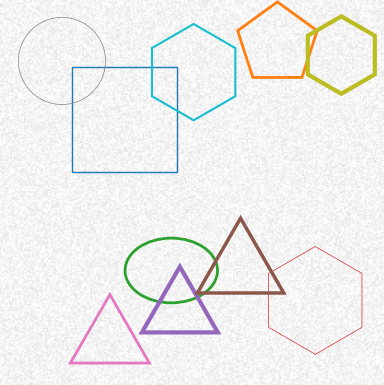[{"shape": "square", "thickness": 1, "radius": 0.68, "center": [0.323, 0.69]}, {"shape": "pentagon", "thickness": 2, "radius": 0.54, "center": [0.721, 0.887]}, {"shape": "oval", "thickness": 2, "radius": 0.6, "center": [0.445, 0.297]}, {"shape": "hexagon", "thickness": 0.5, "radius": 0.7, "center": [0.819, 0.22]}, {"shape": "triangle", "thickness": 3, "radius": 0.57, "center": [0.467, 0.193]}, {"shape": "triangle", "thickness": 2.5, "radius": 0.65, "center": [0.625, 0.304]}, {"shape": "triangle", "thickness": 2, "radius": 0.59, "center": [0.285, 0.116]}, {"shape": "circle", "thickness": 0.5, "radius": 0.57, "center": [0.161, 0.842]}, {"shape": "hexagon", "thickness": 3, "radius": 0.5, "center": [0.887, 0.857]}, {"shape": "hexagon", "thickness": 1.5, "radius": 0.63, "center": [0.503, 0.813]}]